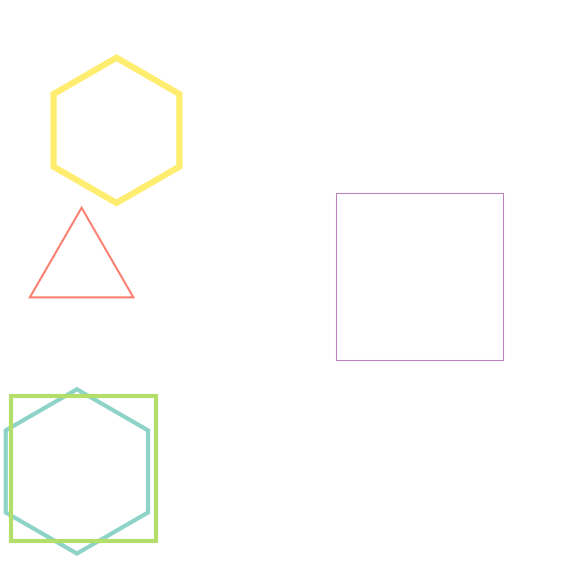[{"shape": "hexagon", "thickness": 2, "radius": 0.71, "center": [0.133, 0.183]}, {"shape": "triangle", "thickness": 1, "radius": 0.52, "center": [0.141, 0.536]}, {"shape": "square", "thickness": 2, "radius": 0.63, "center": [0.145, 0.187]}, {"shape": "square", "thickness": 0.5, "radius": 0.72, "center": [0.726, 0.52]}, {"shape": "hexagon", "thickness": 3, "radius": 0.63, "center": [0.202, 0.773]}]